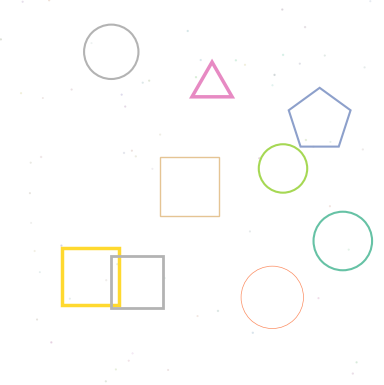[{"shape": "circle", "thickness": 1.5, "radius": 0.38, "center": [0.89, 0.374]}, {"shape": "circle", "thickness": 0.5, "radius": 0.41, "center": [0.707, 0.228]}, {"shape": "pentagon", "thickness": 1.5, "radius": 0.42, "center": [0.83, 0.688]}, {"shape": "triangle", "thickness": 2.5, "radius": 0.3, "center": [0.551, 0.779]}, {"shape": "circle", "thickness": 1.5, "radius": 0.31, "center": [0.735, 0.562]}, {"shape": "square", "thickness": 2.5, "radius": 0.37, "center": [0.236, 0.281]}, {"shape": "square", "thickness": 1, "radius": 0.38, "center": [0.492, 0.515]}, {"shape": "square", "thickness": 2, "radius": 0.34, "center": [0.356, 0.267]}, {"shape": "circle", "thickness": 1.5, "radius": 0.35, "center": [0.289, 0.865]}]